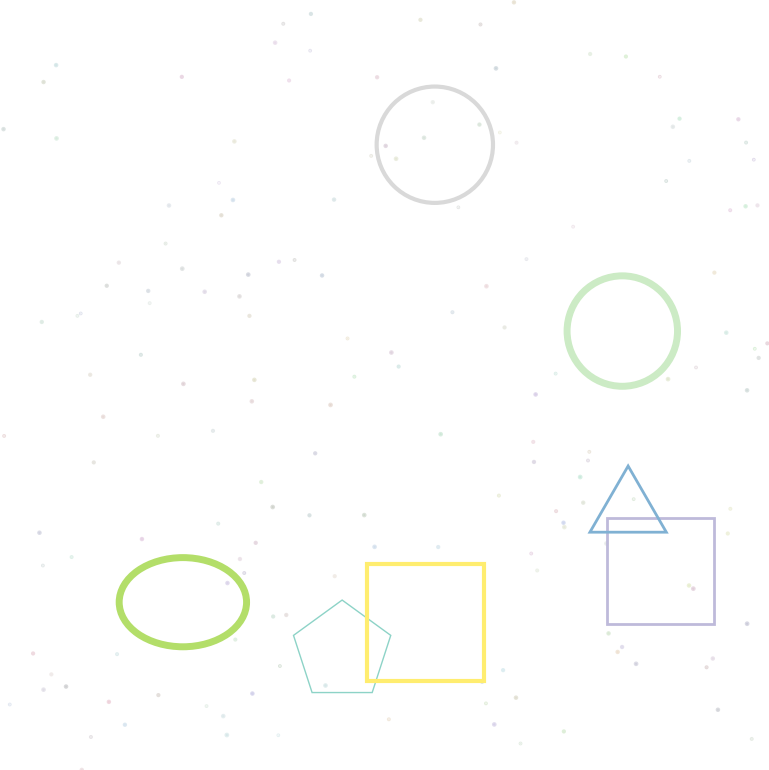[{"shape": "pentagon", "thickness": 0.5, "radius": 0.33, "center": [0.444, 0.154]}, {"shape": "square", "thickness": 1, "radius": 0.35, "center": [0.858, 0.259]}, {"shape": "triangle", "thickness": 1, "radius": 0.29, "center": [0.816, 0.337]}, {"shape": "oval", "thickness": 2.5, "radius": 0.41, "center": [0.238, 0.218]}, {"shape": "circle", "thickness": 1.5, "radius": 0.38, "center": [0.565, 0.812]}, {"shape": "circle", "thickness": 2.5, "radius": 0.36, "center": [0.808, 0.57]}, {"shape": "square", "thickness": 1.5, "radius": 0.38, "center": [0.553, 0.191]}]